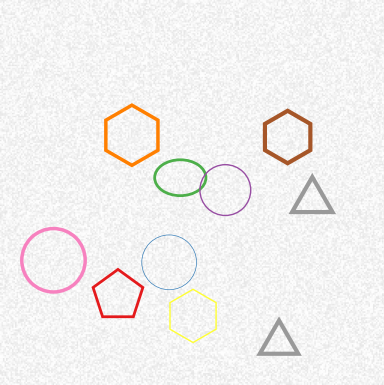[{"shape": "pentagon", "thickness": 2, "radius": 0.34, "center": [0.306, 0.232]}, {"shape": "circle", "thickness": 0.5, "radius": 0.36, "center": [0.439, 0.319]}, {"shape": "oval", "thickness": 2, "radius": 0.33, "center": [0.468, 0.538]}, {"shape": "circle", "thickness": 1, "radius": 0.33, "center": [0.585, 0.506]}, {"shape": "hexagon", "thickness": 2.5, "radius": 0.39, "center": [0.343, 0.649]}, {"shape": "hexagon", "thickness": 1, "radius": 0.35, "center": [0.501, 0.179]}, {"shape": "hexagon", "thickness": 3, "radius": 0.34, "center": [0.747, 0.644]}, {"shape": "circle", "thickness": 2.5, "radius": 0.41, "center": [0.139, 0.324]}, {"shape": "triangle", "thickness": 3, "radius": 0.29, "center": [0.725, 0.11]}, {"shape": "triangle", "thickness": 3, "radius": 0.3, "center": [0.811, 0.48]}]